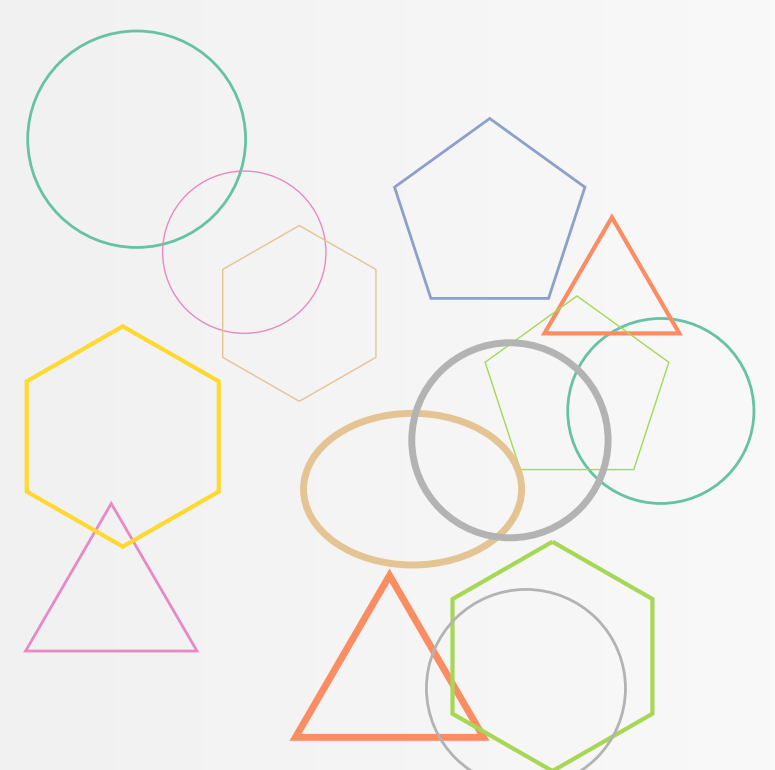[{"shape": "circle", "thickness": 1, "radius": 0.7, "center": [0.176, 0.819]}, {"shape": "circle", "thickness": 1, "radius": 0.6, "center": [0.853, 0.466]}, {"shape": "triangle", "thickness": 2.5, "radius": 0.7, "center": [0.503, 0.112]}, {"shape": "triangle", "thickness": 1.5, "radius": 0.5, "center": [0.79, 0.617]}, {"shape": "pentagon", "thickness": 1, "radius": 0.65, "center": [0.632, 0.717]}, {"shape": "circle", "thickness": 0.5, "radius": 0.53, "center": [0.315, 0.672]}, {"shape": "triangle", "thickness": 1, "radius": 0.64, "center": [0.144, 0.218]}, {"shape": "pentagon", "thickness": 0.5, "radius": 0.62, "center": [0.745, 0.491]}, {"shape": "hexagon", "thickness": 1.5, "radius": 0.74, "center": [0.713, 0.148]}, {"shape": "hexagon", "thickness": 1.5, "radius": 0.72, "center": [0.158, 0.433]}, {"shape": "hexagon", "thickness": 0.5, "radius": 0.57, "center": [0.386, 0.593]}, {"shape": "oval", "thickness": 2.5, "radius": 0.7, "center": [0.532, 0.365]}, {"shape": "circle", "thickness": 2.5, "radius": 0.63, "center": [0.658, 0.428]}, {"shape": "circle", "thickness": 1, "radius": 0.64, "center": [0.679, 0.106]}]